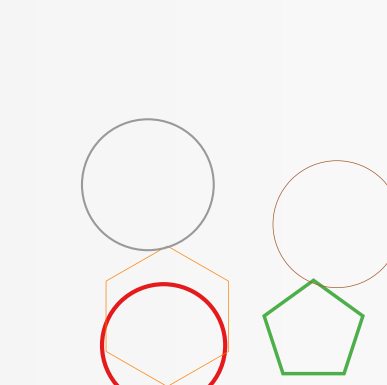[{"shape": "circle", "thickness": 3, "radius": 0.79, "center": [0.422, 0.103]}, {"shape": "pentagon", "thickness": 2.5, "radius": 0.67, "center": [0.809, 0.138]}, {"shape": "hexagon", "thickness": 0.5, "radius": 0.91, "center": [0.432, 0.179]}, {"shape": "circle", "thickness": 0.5, "radius": 0.82, "center": [0.869, 0.418]}, {"shape": "circle", "thickness": 1.5, "radius": 0.85, "center": [0.382, 0.52]}]